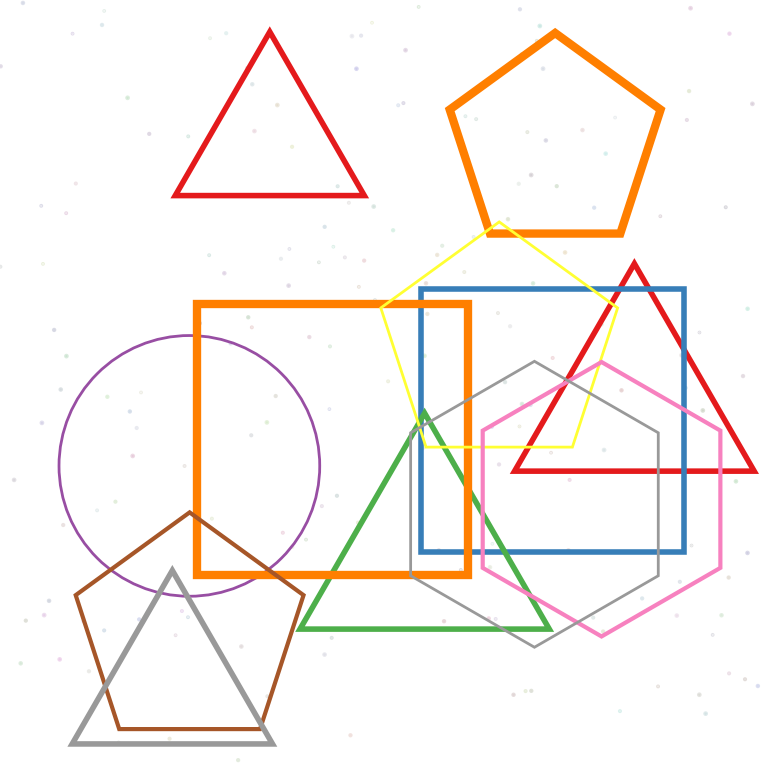[{"shape": "triangle", "thickness": 2, "radius": 0.71, "center": [0.35, 0.817]}, {"shape": "triangle", "thickness": 2, "radius": 0.9, "center": [0.824, 0.478]}, {"shape": "square", "thickness": 2, "radius": 0.85, "center": [0.718, 0.453]}, {"shape": "triangle", "thickness": 2, "radius": 0.93, "center": [0.551, 0.276]}, {"shape": "circle", "thickness": 1, "radius": 0.85, "center": [0.246, 0.395]}, {"shape": "pentagon", "thickness": 3, "radius": 0.72, "center": [0.721, 0.813]}, {"shape": "square", "thickness": 3, "radius": 0.88, "center": [0.432, 0.429]}, {"shape": "pentagon", "thickness": 1, "radius": 0.81, "center": [0.648, 0.55]}, {"shape": "pentagon", "thickness": 1.5, "radius": 0.78, "center": [0.246, 0.179]}, {"shape": "hexagon", "thickness": 1.5, "radius": 0.89, "center": [0.781, 0.352]}, {"shape": "triangle", "thickness": 2, "radius": 0.75, "center": [0.224, 0.109]}, {"shape": "hexagon", "thickness": 1, "radius": 0.93, "center": [0.694, 0.345]}]